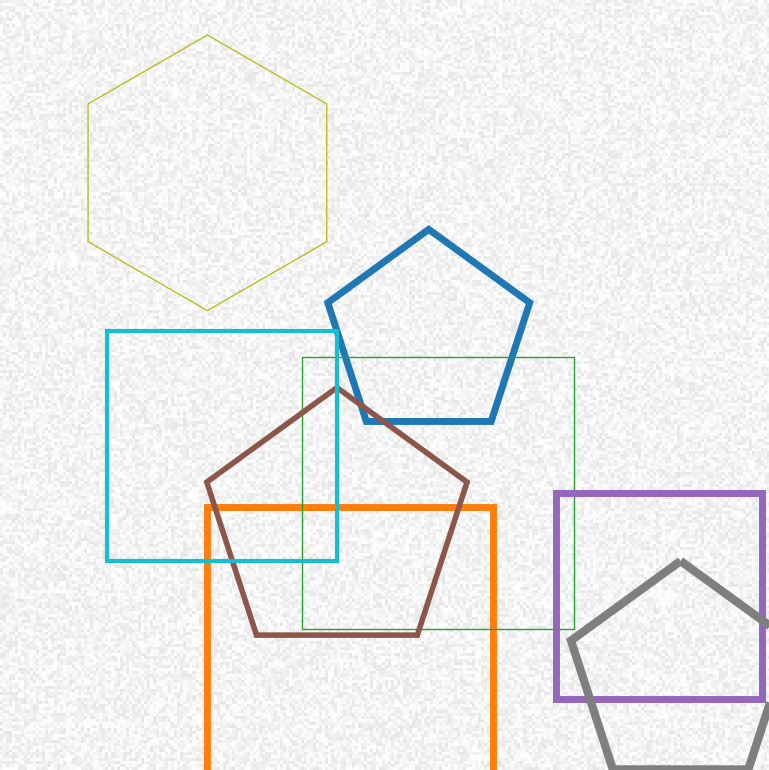[{"shape": "pentagon", "thickness": 2.5, "radius": 0.69, "center": [0.557, 0.564]}, {"shape": "square", "thickness": 2.5, "radius": 0.93, "center": [0.454, 0.156]}, {"shape": "square", "thickness": 0.5, "radius": 0.88, "center": [0.569, 0.36]}, {"shape": "square", "thickness": 2.5, "radius": 0.67, "center": [0.856, 0.226]}, {"shape": "pentagon", "thickness": 2, "radius": 0.89, "center": [0.438, 0.319]}, {"shape": "pentagon", "thickness": 3, "radius": 0.75, "center": [0.884, 0.122]}, {"shape": "hexagon", "thickness": 0.5, "radius": 0.89, "center": [0.269, 0.776]}, {"shape": "square", "thickness": 1.5, "radius": 0.75, "center": [0.288, 0.421]}]